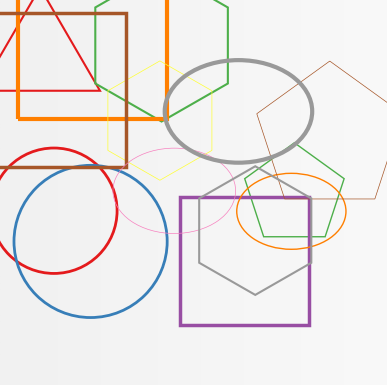[{"shape": "circle", "thickness": 2, "radius": 0.81, "center": [0.139, 0.453]}, {"shape": "triangle", "thickness": 1.5, "radius": 0.89, "center": [0.103, 0.854]}, {"shape": "circle", "thickness": 2, "radius": 0.99, "center": [0.234, 0.373]}, {"shape": "pentagon", "thickness": 1, "radius": 0.67, "center": [0.76, 0.494]}, {"shape": "hexagon", "thickness": 1.5, "radius": 0.99, "center": [0.417, 0.882]}, {"shape": "square", "thickness": 2.5, "radius": 0.84, "center": [0.631, 0.323]}, {"shape": "square", "thickness": 3, "radius": 0.96, "center": [0.239, 0.883]}, {"shape": "oval", "thickness": 1, "radius": 0.7, "center": [0.752, 0.451]}, {"shape": "hexagon", "thickness": 0.5, "radius": 0.77, "center": [0.413, 0.687]}, {"shape": "square", "thickness": 2.5, "radius": 1.0, "center": [0.126, 0.766]}, {"shape": "pentagon", "thickness": 0.5, "radius": 0.99, "center": [0.851, 0.643]}, {"shape": "oval", "thickness": 0.5, "radius": 0.79, "center": [0.45, 0.504]}, {"shape": "hexagon", "thickness": 1.5, "radius": 0.84, "center": [0.659, 0.401]}, {"shape": "oval", "thickness": 3, "radius": 0.95, "center": [0.615, 0.711]}]